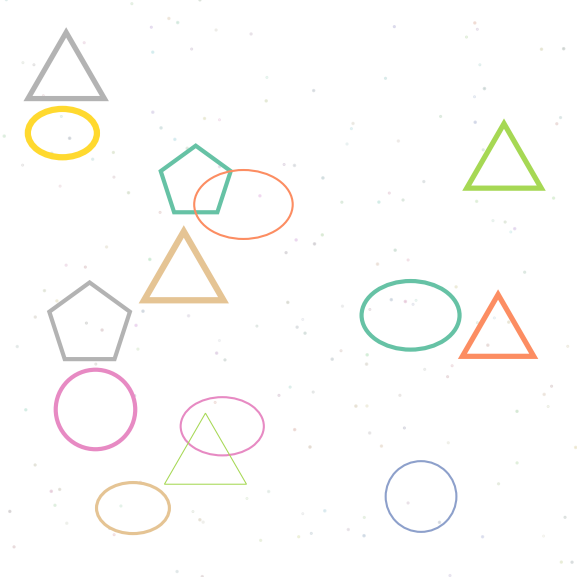[{"shape": "oval", "thickness": 2, "radius": 0.42, "center": [0.711, 0.453]}, {"shape": "pentagon", "thickness": 2, "radius": 0.32, "center": [0.339, 0.683]}, {"shape": "triangle", "thickness": 2.5, "radius": 0.36, "center": [0.862, 0.418]}, {"shape": "oval", "thickness": 1, "radius": 0.43, "center": [0.422, 0.645]}, {"shape": "circle", "thickness": 1, "radius": 0.31, "center": [0.729, 0.139]}, {"shape": "circle", "thickness": 2, "radius": 0.34, "center": [0.165, 0.29]}, {"shape": "oval", "thickness": 1, "radius": 0.36, "center": [0.385, 0.261]}, {"shape": "triangle", "thickness": 2.5, "radius": 0.37, "center": [0.873, 0.711]}, {"shape": "triangle", "thickness": 0.5, "radius": 0.41, "center": [0.356, 0.202]}, {"shape": "oval", "thickness": 3, "radius": 0.3, "center": [0.108, 0.769]}, {"shape": "triangle", "thickness": 3, "radius": 0.4, "center": [0.318, 0.519]}, {"shape": "oval", "thickness": 1.5, "radius": 0.32, "center": [0.23, 0.119]}, {"shape": "pentagon", "thickness": 2, "radius": 0.37, "center": [0.155, 0.437]}, {"shape": "triangle", "thickness": 2.5, "radius": 0.38, "center": [0.115, 0.867]}]